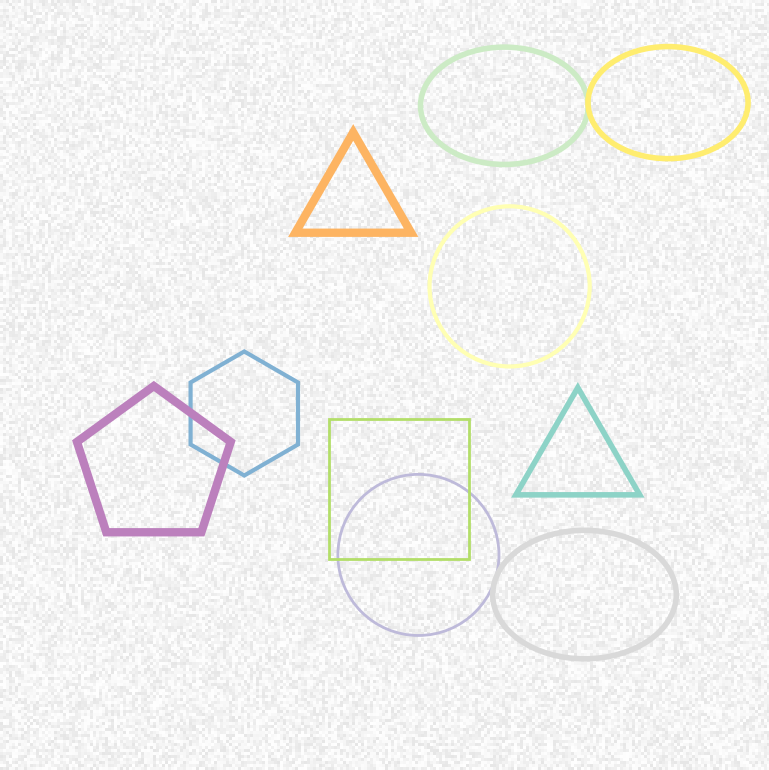[{"shape": "triangle", "thickness": 2, "radius": 0.46, "center": [0.75, 0.404]}, {"shape": "circle", "thickness": 1.5, "radius": 0.52, "center": [0.662, 0.628]}, {"shape": "circle", "thickness": 1, "radius": 0.52, "center": [0.543, 0.279]}, {"shape": "hexagon", "thickness": 1.5, "radius": 0.4, "center": [0.317, 0.463]}, {"shape": "triangle", "thickness": 3, "radius": 0.43, "center": [0.459, 0.741]}, {"shape": "square", "thickness": 1, "radius": 0.45, "center": [0.519, 0.365]}, {"shape": "oval", "thickness": 2, "radius": 0.6, "center": [0.759, 0.228]}, {"shape": "pentagon", "thickness": 3, "radius": 0.52, "center": [0.2, 0.394]}, {"shape": "oval", "thickness": 2, "radius": 0.54, "center": [0.655, 0.863]}, {"shape": "oval", "thickness": 2, "radius": 0.52, "center": [0.868, 0.867]}]